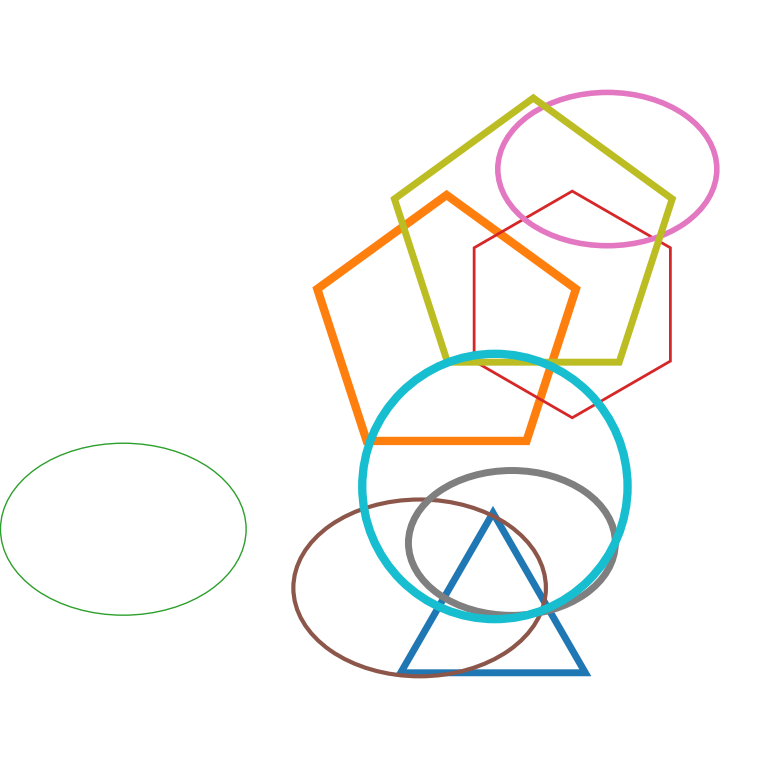[{"shape": "triangle", "thickness": 2.5, "radius": 0.69, "center": [0.64, 0.195]}, {"shape": "pentagon", "thickness": 3, "radius": 0.88, "center": [0.58, 0.57]}, {"shape": "oval", "thickness": 0.5, "radius": 0.8, "center": [0.16, 0.313]}, {"shape": "hexagon", "thickness": 1, "radius": 0.74, "center": [0.743, 0.605]}, {"shape": "oval", "thickness": 1.5, "radius": 0.82, "center": [0.545, 0.236]}, {"shape": "oval", "thickness": 2, "radius": 0.71, "center": [0.789, 0.78]}, {"shape": "oval", "thickness": 2.5, "radius": 0.67, "center": [0.665, 0.295]}, {"shape": "pentagon", "thickness": 2.5, "radius": 0.95, "center": [0.693, 0.683]}, {"shape": "circle", "thickness": 3, "radius": 0.86, "center": [0.643, 0.368]}]